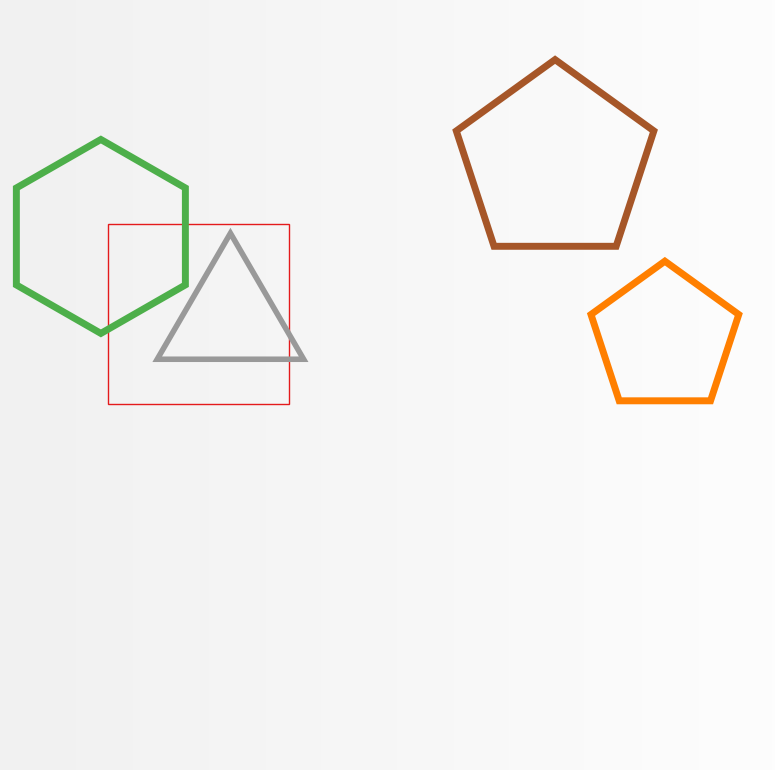[{"shape": "square", "thickness": 0.5, "radius": 0.58, "center": [0.256, 0.593]}, {"shape": "hexagon", "thickness": 2.5, "radius": 0.63, "center": [0.13, 0.693]}, {"shape": "pentagon", "thickness": 2.5, "radius": 0.5, "center": [0.858, 0.561]}, {"shape": "pentagon", "thickness": 2.5, "radius": 0.67, "center": [0.716, 0.789]}, {"shape": "triangle", "thickness": 2, "radius": 0.55, "center": [0.297, 0.588]}]